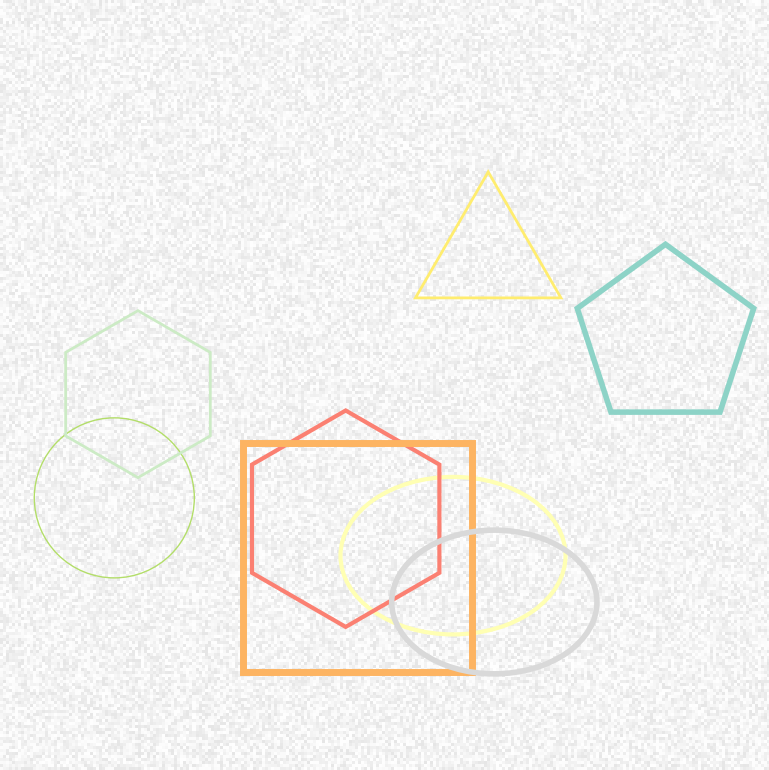[{"shape": "pentagon", "thickness": 2, "radius": 0.6, "center": [0.864, 0.562]}, {"shape": "oval", "thickness": 1.5, "radius": 0.73, "center": [0.588, 0.278]}, {"shape": "hexagon", "thickness": 1.5, "radius": 0.7, "center": [0.449, 0.326]}, {"shape": "square", "thickness": 2.5, "radius": 0.74, "center": [0.464, 0.276]}, {"shape": "circle", "thickness": 0.5, "radius": 0.52, "center": [0.148, 0.353]}, {"shape": "oval", "thickness": 2, "radius": 0.67, "center": [0.642, 0.218]}, {"shape": "hexagon", "thickness": 1, "radius": 0.54, "center": [0.179, 0.488]}, {"shape": "triangle", "thickness": 1, "radius": 0.55, "center": [0.634, 0.668]}]